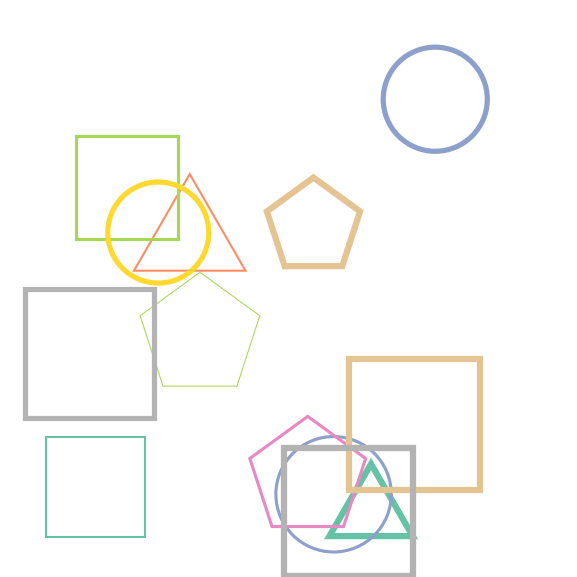[{"shape": "triangle", "thickness": 3, "radius": 0.42, "center": [0.643, 0.112]}, {"shape": "square", "thickness": 1, "radius": 0.43, "center": [0.165, 0.155]}, {"shape": "triangle", "thickness": 1, "radius": 0.56, "center": [0.329, 0.586]}, {"shape": "circle", "thickness": 2.5, "radius": 0.45, "center": [0.754, 0.827]}, {"shape": "circle", "thickness": 1.5, "radius": 0.5, "center": [0.578, 0.143]}, {"shape": "pentagon", "thickness": 1.5, "radius": 0.53, "center": [0.533, 0.173]}, {"shape": "pentagon", "thickness": 0.5, "radius": 0.54, "center": [0.346, 0.419]}, {"shape": "square", "thickness": 1.5, "radius": 0.44, "center": [0.22, 0.675]}, {"shape": "circle", "thickness": 2.5, "radius": 0.44, "center": [0.274, 0.596]}, {"shape": "square", "thickness": 3, "radius": 0.57, "center": [0.718, 0.265]}, {"shape": "pentagon", "thickness": 3, "radius": 0.42, "center": [0.543, 0.607]}, {"shape": "square", "thickness": 2.5, "radius": 0.56, "center": [0.155, 0.387]}, {"shape": "square", "thickness": 3, "radius": 0.56, "center": [0.603, 0.113]}]